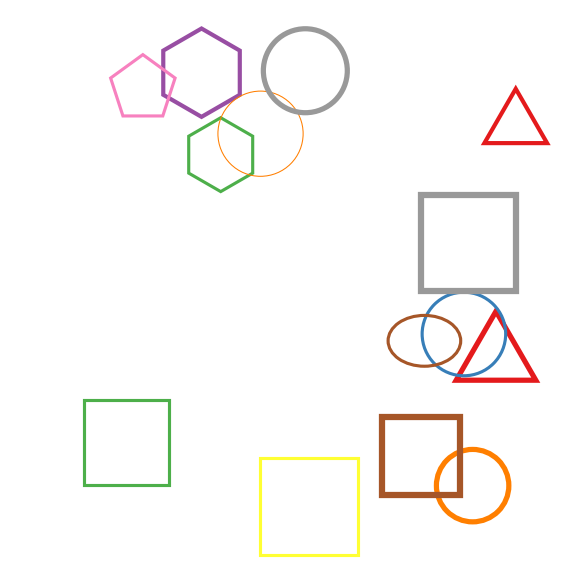[{"shape": "triangle", "thickness": 2, "radius": 0.31, "center": [0.893, 0.783]}, {"shape": "triangle", "thickness": 2.5, "radius": 0.4, "center": [0.859, 0.381]}, {"shape": "circle", "thickness": 1.5, "radius": 0.36, "center": [0.803, 0.421]}, {"shape": "square", "thickness": 1.5, "radius": 0.37, "center": [0.219, 0.233]}, {"shape": "hexagon", "thickness": 1.5, "radius": 0.32, "center": [0.382, 0.731]}, {"shape": "hexagon", "thickness": 2, "radius": 0.38, "center": [0.349, 0.873]}, {"shape": "circle", "thickness": 0.5, "radius": 0.37, "center": [0.451, 0.768]}, {"shape": "circle", "thickness": 2.5, "radius": 0.31, "center": [0.818, 0.158]}, {"shape": "square", "thickness": 1.5, "radius": 0.42, "center": [0.535, 0.122]}, {"shape": "square", "thickness": 3, "radius": 0.34, "center": [0.729, 0.21]}, {"shape": "oval", "thickness": 1.5, "radius": 0.31, "center": [0.735, 0.409]}, {"shape": "pentagon", "thickness": 1.5, "radius": 0.29, "center": [0.247, 0.846]}, {"shape": "square", "thickness": 3, "radius": 0.41, "center": [0.811, 0.578]}, {"shape": "circle", "thickness": 2.5, "radius": 0.36, "center": [0.529, 0.877]}]